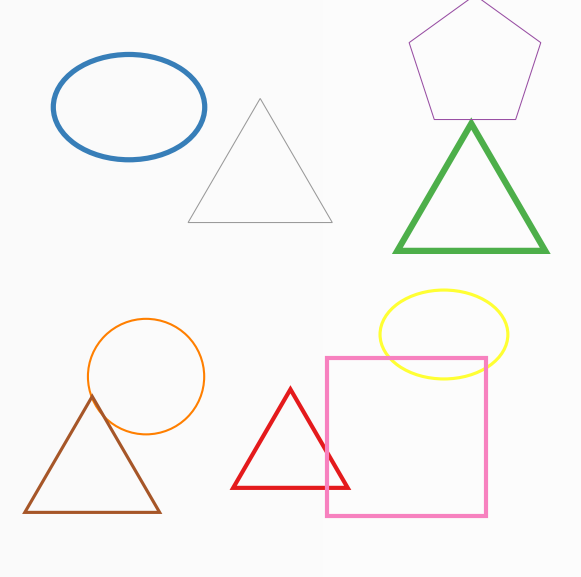[{"shape": "triangle", "thickness": 2, "radius": 0.57, "center": [0.5, 0.211]}, {"shape": "oval", "thickness": 2.5, "radius": 0.65, "center": [0.222, 0.814]}, {"shape": "triangle", "thickness": 3, "radius": 0.73, "center": [0.811, 0.638]}, {"shape": "pentagon", "thickness": 0.5, "radius": 0.6, "center": [0.817, 0.888]}, {"shape": "circle", "thickness": 1, "radius": 0.5, "center": [0.251, 0.347]}, {"shape": "oval", "thickness": 1.5, "radius": 0.55, "center": [0.764, 0.42]}, {"shape": "triangle", "thickness": 1.5, "radius": 0.67, "center": [0.159, 0.179]}, {"shape": "square", "thickness": 2, "radius": 0.68, "center": [0.7, 0.243]}, {"shape": "triangle", "thickness": 0.5, "radius": 0.72, "center": [0.448, 0.685]}]